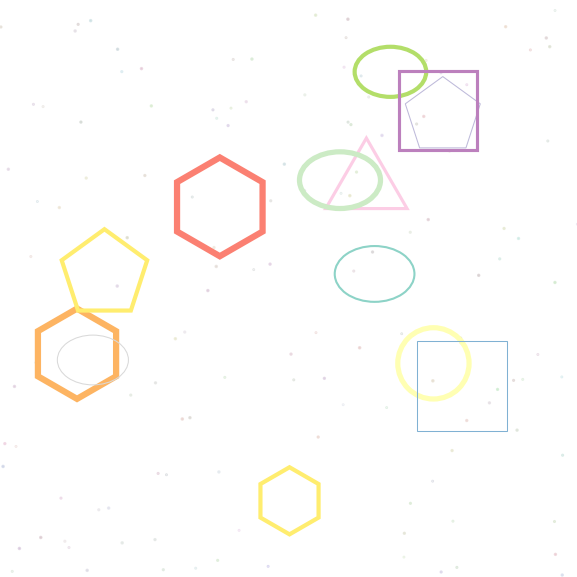[{"shape": "oval", "thickness": 1, "radius": 0.35, "center": [0.649, 0.525]}, {"shape": "circle", "thickness": 2.5, "radius": 0.31, "center": [0.751, 0.37]}, {"shape": "pentagon", "thickness": 0.5, "radius": 0.34, "center": [0.767, 0.798]}, {"shape": "hexagon", "thickness": 3, "radius": 0.43, "center": [0.381, 0.641]}, {"shape": "square", "thickness": 0.5, "radius": 0.39, "center": [0.8, 0.331]}, {"shape": "hexagon", "thickness": 3, "radius": 0.39, "center": [0.133, 0.387]}, {"shape": "oval", "thickness": 2, "radius": 0.31, "center": [0.676, 0.875]}, {"shape": "triangle", "thickness": 1.5, "radius": 0.41, "center": [0.634, 0.679]}, {"shape": "oval", "thickness": 0.5, "radius": 0.31, "center": [0.161, 0.376]}, {"shape": "square", "thickness": 1.5, "radius": 0.34, "center": [0.759, 0.808]}, {"shape": "oval", "thickness": 2.5, "radius": 0.35, "center": [0.589, 0.687]}, {"shape": "hexagon", "thickness": 2, "radius": 0.29, "center": [0.501, 0.132]}, {"shape": "pentagon", "thickness": 2, "radius": 0.39, "center": [0.181, 0.524]}]